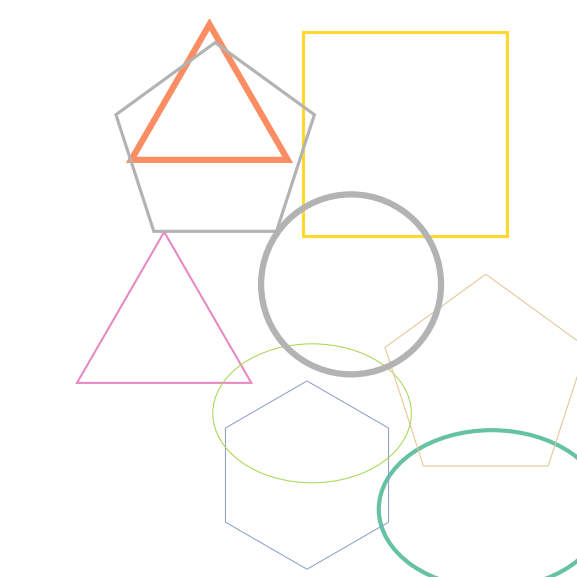[{"shape": "oval", "thickness": 2, "radius": 0.98, "center": [0.852, 0.117]}, {"shape": "triangle", "thickness": 3, "radius": 0.78, "center": [0.363, 0.801]}, {"shape": "hexagon", "thickness": 0.5, "radius": 0.82, "center": [0.532, 0.176]}, {"shape": "triangle", "thickness": 1, "radius": 0.87, "center": [0.284, 0.423]}, {"shape": "oval", "thickness": 0.5, "radius": 0.86, "center": [0.54, 0.283]}, {"shape": "square", "thickness": 1.5, "radius": 0.88, "center": [0.701, 0.768]}, {"shape": "pentagon", "thickness": 0.5, "radius": 0.92, "center": [0.841, 0.341]}, {"shape": "circle", "thickness": 3, "radius": 0.78, "center": [0.608, 0.507]}, {"shape": "pentagon", "thickness": 1.5, "radius": 0.9, "center": [0.373, 0.745]}]